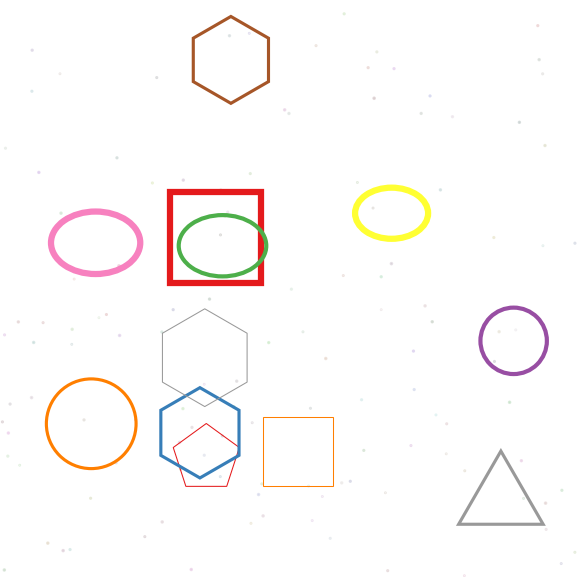[{"shape": "pentagon", "thickness": 0.5, "radius": 0.3, "center": [0.357, 0.206]}, {"shape": "square", "thickness": 3, "radius": 0.39, "center": [0.373, 0.588]}, {"shape": "hexagon", "thickness": 1.5, "radius": 0.39, "center": [0.346, 0.25]}, {"shape": "oval", "thickness": 2, "radius": 0.38, "center": [0.385, 0.574]}, {"shape": "circle", "thickness": 2, "radius": 0.29, "center": [0.889, 0.409]}, {"shape": "square", "thickness": 0.5, "radius": 0.3, "center": [0.516, 0.217]}, {"shape": "circle", "thickness": 1.5, "radius": 0.39, "center": [0.158, 0.265]}, {"shape": "oval", "thickness": 3, "radius": 0.32, "center": [0.678, 0.63]}, {"shape": "hexagon", "thickness": 1.5, "radius": 0.38, "center": [0.4, 0.895]}, {"shape": "oval", "thickness": 3, "radius": 0.39, "center": [0.166, 0.579]}, {"shape": "triangle", "thickness": 1.5, "radius": 0.42, "center": [0.867, 0.134]}, {"shape": "hexagon", "thickness": 0.5, "radius": 0.42, "center": [0.355, 0.38]}]